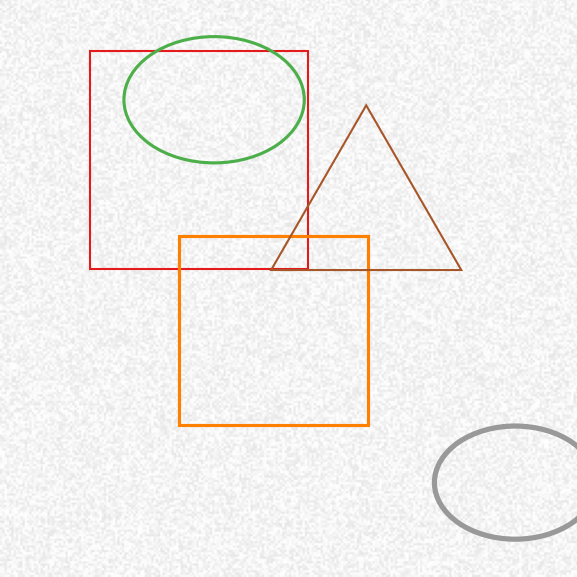[{"shape": "square", "thickness": 1, "radius": 0.94, "center": [0.345, 0.723]}, {"shape": "oval", "thickness": 1.5, "radius": 0.78, "center": [0.371, 0.826]}, {"shape": "square", "thickness": 1.5, "radius": 0.82, "center": [0.473, 0.427]}, {"shape": "triangle", "thickness": 1, "radius": 0.95, "center": [0.634, 0.627]}, {"shape": "oval", "thickness": 2.5, "radius": 0.7, "center": [0.892, 0.163]}]